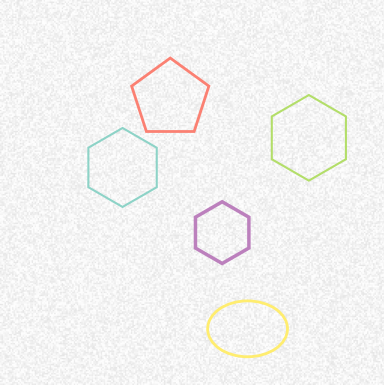[{"shape": "hexagon", "thickness": 1.5, "radius": 0.51, "center": [0.318, 0.565]}, {"shape": "pentagon", "thickness": 2, "radius": 0.53, "center": [0.442, 0.744]}, {"shape": "hexagon", "thickness": 1.5, "radius": 0.56, "center": [0.802, 0.642]}, {"shape": "hexagon", "thickness": 2.5, "radius": 0.4, "center": [0.577, 0.396]}, {"shape": "oval", "thickness": 2, "radius": 0.52, "center": [0.643, 0.146]}]